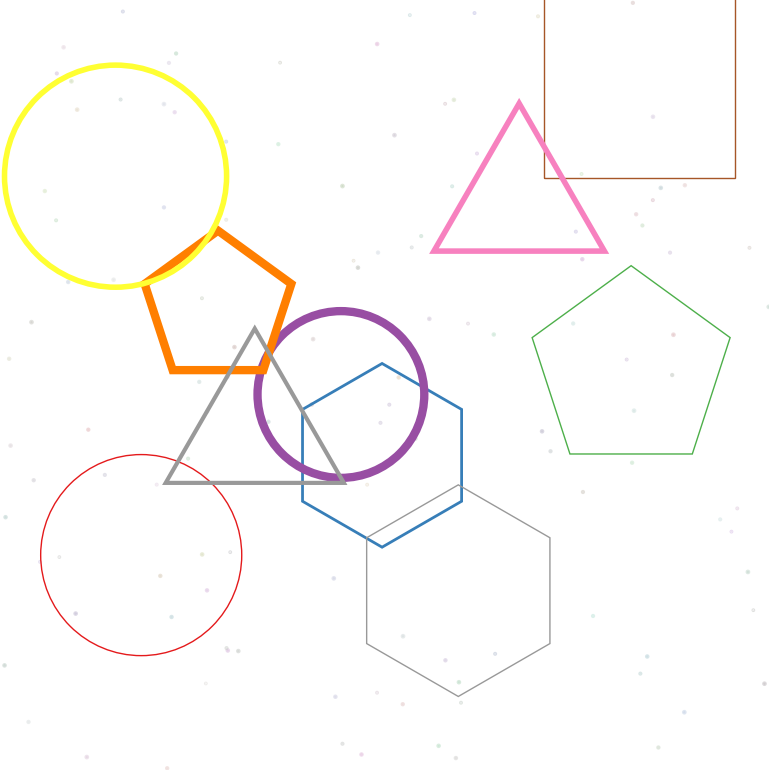[{"shape": "circle", "thickness": 0.5, "radius": 0.65, "center": [0.183, 0.279]}, {"shape": "hexagon", "thickness": 1, "radius": 0.6, "center": [0.496, 0.409]}, {"shape": "pentagon", "thickness": 0.5, "radius": 0.68, "center": [0.82, 0.52]}, {"shape": "circle", "thickness": 3, "radius": 0.54, "center": [0.443, 0.488]}, {"shape": "pentagon", "thickness": 3, "radius": 0.5, "center": [0.283, 0.6]}, {"shape": "circle", "thickness": 2, "radius": 0.72, "center": [0.15, 0.771]}, {"shape": "square", "thickness": 0.5, "radius": 0.62, "center": [0.83, 0.892]}, {"shape": "triangle", "thickness": 2, "radius": 0.64, "center": [0.674, 0.738]}, {"shape": "triangle", "thickness": 1.5, "radius": 0.67, "center": [0.331, 0.44]}, {"shape": "hexagon", "thickness": 0.5, "radius": 0.69, "center": [0.595, 0.233]}]